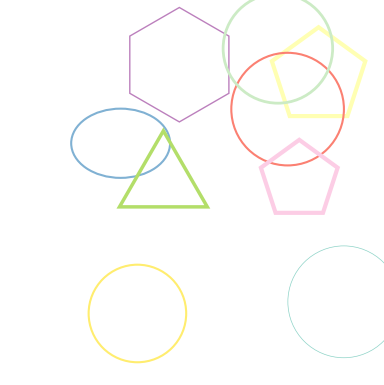[{"shape": "circle", "thickness": 0.5, "radius": 0.73, "center": [0.893, 0.216]}, {"shape": "pentagon", "thickness": 3, "radius": 0.64, "center": [0.828, 0.802]}, {"shape": "circle", "thickness": 1.5, "radius": 0.73, "center": [0.747, 0.717]}, {"shape": "oval", "thickness": 1.5, "radius": 0.64, "center": [0.313, 0.628]}, {"shape": "triangle", "thickness": 2.5, "radius": 0.66, "center": [0.424, 0.529]}, {"shape": "pentagon", "thickness": 3, "radius": 0.52, "center": [0.777, 0.532]}, {"shape": "hexagon", "thickness": 1, "radius": 0.74, "center": [0.466, 0.832]}, {"shape": "circle", "thickness": 2, "radius": 0.71, "center": [0.722, 0.874]}, {"shape": "circle", "thickness": 1.5, "radius": 0.63, "center": [0.357, 0.186]}]